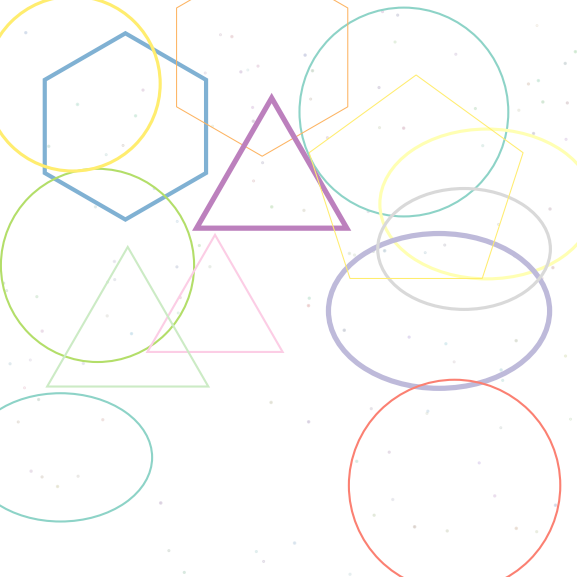[{"shape": "circle", "thickness": 1, "radius": 0.9, "center": [0.699, 0.805]}, {"shape": "oval", "thickness": 1, "radius": 0.79, "center": [0.105, 0.207]}, {"shape": "oval", "thickness": 1.5, "radius": 0.93, "center": [0.843, 0.646]}, {"shape": "oval", "thickness": 2.5, "radius": 0.96, "center": [0.76, 0.461]}, {"shape": "circle", "thickness": 1, "radius": 0.92, "center": [0.787, 0.159]}, {"shape": "hexagon", "thickness": 2, "radius": 0.81, "center": [0.217, 0.78]}, {"shape": "hexagon", "thickness": 0.5, "radius": 0.86, "center": [0.454, 0.9]}, {"shape": "circle", "thickness": 1, "radius": 0.84, "center": [0.169, 0.54]}, {"shape": "triangle", "thickness": 1, "radius": 0.68, "center": [0.372, 0.457]}, {"shape": "oval", "thickness": 1.5, "radius": 0.75, "center": [0.804, 0.568]}, {"shape": "triangle", "thickness": 2.5, "radius": 0.75, "center": [0.47, 0.679]}, {"shape": "triangle", "thickness": 1, "radius": 0.81, "center": [0.221, 0.41]}, {"shape": "circle", "thickness": 1.5, "radius": 0.76, "center": [0.126, 0.854]}, {"shape": "pentagon", "thickness": 0.5, "radius": 0.97, "center": [0.721, 0.675]}]